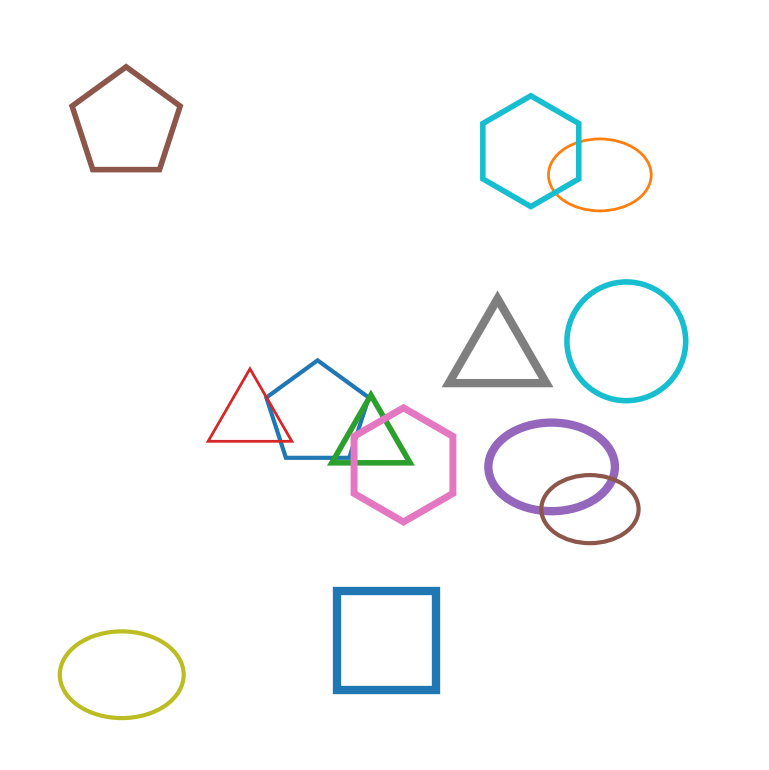[{"shape": "square", "thickness": 3, "radius": 0.32, "center": [0.502, 0.168]}, {"shape": "pentagon", "thickness": 1.5, "radius": 0.35, "center": [0.412, 0.462]}, {"shape": "oval", "thickness": 1, "radius": 0.33, "center": [0.779, 0.773]}, {"shape": "triangle", "thickness": 2, "radius": 0.29, "center": [0.482, 0.428]}, {"shape": "triangle", "thickness": 1, "radius": 0.31, "center": [0.325, 0.458]}, {"shape": "oval", "thickness": 3, "radius": 0.41, "center": [0.716, 0.394]}, {"shape": "oval", "thickness": 1.5, "radius": 0.32, "center": [0.766, 0.339]}, {"shape": "pentagon", "thickness": 2, "radius": 0.37, "center": [0.164, 0.839]}, {"shape": "hexagon", "thickness": 2.5, "radius": 0.37, "center": [0.524, 0.396]}, {"shape": "triangle", "thickness": 3, "radius": 0.37, "center": [0.646, 0.539]}, {"shape": "oval", "thickness": 1.5, "radius": 0.4, "center": [0.158, 0.124]}, {"shape": "hexagon", "thickness": 2, "radius": 0.36, "center": [0.689, 0.804]}, {"shape": "circle", "thickness": 2, "radius": 0.39, "center": [0.813, 0.557]}]